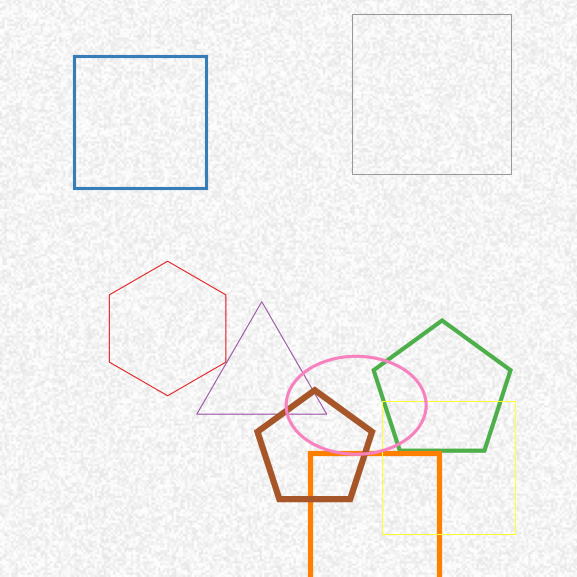[{"shape": "hexagon", "thickness": 0.5, "radius": 0.58, "center": [0.29, 0.43]}, {"shape": "square", "thickness": 1.5, "radius": 0.57, "center": [0.242, 0.788]}, {"shape": "pentagon", "thickness": 2, "radius": 0.62, "center": [0.766, 0.32]}, {"shape": "triangle", "thickness": 0.5, "radius": 0.65, "center": [0.453, 0.347]}, {"shape": "square", "thickness": 2.5, "radius": 0.56, "center": [0.649, 0.104]}, {"shape": "square", "thickness": 0.5, "radius": 0.58, "center": [0.776, 0.19]}, {"shape": "pentagon", "thickness": 3, "radius": 0.52, "center": [0.545, 0.219]}, {"shape": "oval", "thickness": 1.5, "radius": 0.61, "center": [0.617, 0.297]}, {"shape": "square", "thickness": 0.5, "radius": 0.69, "center": [0.747, 0.837]}]